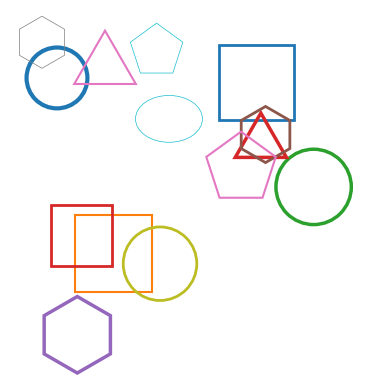[{"shape": "circle", "thickness": 3, "radius": 0.4, "center": [0.148, 0.798]}, {"shape": "square", "thickness": 2, "radius": 0.49, "center": [0.666, 0.786]}, {"shape": "square", "thickness": 1.5, "radius": 0.5, "center": [0.295, 0.342]}, {"shape": "circle", "thickness": 2.5, "radius": 0.49, "center": [0.815, 0.515]}, {"shape": "square", "thickness": 2, "radius": 0.39, "center": [0.211, 0.388]}, {"shape": "triangle", "thickness": 2.5, "radius": 0.38, "center": [0.678, 0.63]}, {"shape": "hexagon", "thickness": 2.5, "radius": 0.5, "center": [0.201, 0.13]}, {"shape": "hexagon", "thickness": 2, "radius": 0.36, "center": [0.69, 0.651]}, {"shape": "triangle", "thickness": 1.5, "radius": 0.46, "center": [0.273, 0.828]}, {"shape": "pentagon", "thickness": 1.5, "radius": 0.47, "center": [0.626, 0.563]}, {"shape": "hexagon", "thickness": 0.5, "radius": 0.34, "center": [0.109, 0.89]}, {"shape": "circle", "thickness": 2, "radius": 0.48, "center": [0.416, 0.315]}, {"shape": "pentagon", "thickness": 0.5, "radius": 0.36, "center": [0.407, 0.868]}, {"shape": "oval", "thickness": 0.5, "radius": 0.43, "center": [0.439, 0.691]}]